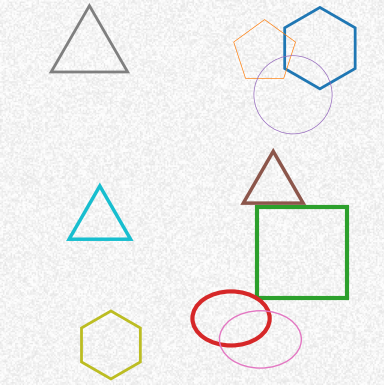[{"shape": "hexagon", "thickness": 2, "radius": 0.53, "center": [0.831, 0.875]}, {"shape": "pentagon", "thickness": 0.5, "radius": 0.42, "center": [0.687, 0.865]}, {"shape": "square", "thickness": 3, "radius": 0.59, "center": [0.784, 0.345]}, {"shape": "oval", "thickness": 3, "radius": 0.5, "center": [0.6, 0.173]}, {"shape": "circle", "thickness": 0.5, "radius": 0.51, "center": [0.761, 0.754]}, {"shape": "triangle", "thickness": 2.5, "radius": 0.45, "center": [0.71, 0.517]}, {"shape": "oval", "thickness": 1, "radius": 0.53, "center": [0.676, 0.118]}, {"shape": "triangle", "thickness": 2, "radius": 0.57, "center": [0.232, 0.87]}, {"shape": "hexagon", "thickness": 2, "radius": 0.44, "center": [0.288, 0.104]}, {"shape": "triangle", "thickness": 2.5, "radius": 0.46, "center": [0.259, 0.425]}]